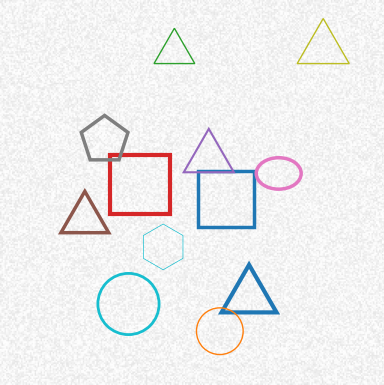[{"shape": "triangle", "thickness": 3, "radius": 0.41, "center": [0.647, 0.23]}, {"shape": "square", "thickness": 2.5, "radius": 0.37, "center": [0.587, 0.483]}, {"shape": "circle", "thickness": 1, "radius": 0.3, "center": [0.571, 0.14]}, {"shape": "triangle", "thickness": 1, "radius": 0.31, "center": [0.453, 0.865]}, {"shape": "square", "thickness": 3, "radius": 0.39, "center": [0.364, 0.52]}, {"shape": "triangle", "thickness": 1.5, "radius": 0.38, "center": [0.542, 0.59]}, {"shape": "triangle", "thickness": 2.5, "radius": 0.36, "center": [0.22, 0.431]}, {"shape": "oval", "thickness": 2.5, "radius": 0.29, "center": [0.724, 0.549]}, {"shape": "pentagon", "thickness": 2.5, "radius": 0.32, "center": [0.272, 0.636]}, {"shape": "triangle", "thickness": 1, "radius": 0.39, "center": [0.839, 0.874]}, {"shape": "circle", "thickness": 2, "radius": 0.4, "center": [0.334, 0.21]}, {"shape": "hexagon", "thickness": 0.5, "radius": 0.3, "center": [0.424, 0.359]}]